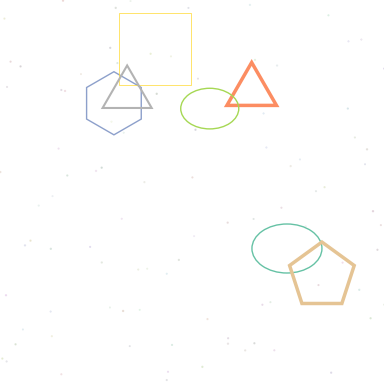[{"shape": "oval", "thickness": 1, "radius": 0.45, "center": [0.745, 0.355]}, {"shape": "triangle", "thickness": 2.5, "radius": 0.37, "center": [0.654, 0.763]}, {"shape": "hexagon", "thickness": 1, "radius": 0.41, "center": [0.296, 0.732]}, {"shape": "oval", "thickness": 1, "radius": 0.38, "center": [0.545, 0.718]}, {"shape": "square", "thickness": 0.5, "radius": 0.47, "center": [0.403, 0.873]}, {"shape": "pentagon", "thickness": 2.5, "radius": 0.44, "center": [0.836, 0.283]}, {"shape": "triangle", "thickness": 1.5, "radius": 0.37, "center": [0.33, 0.756]}]